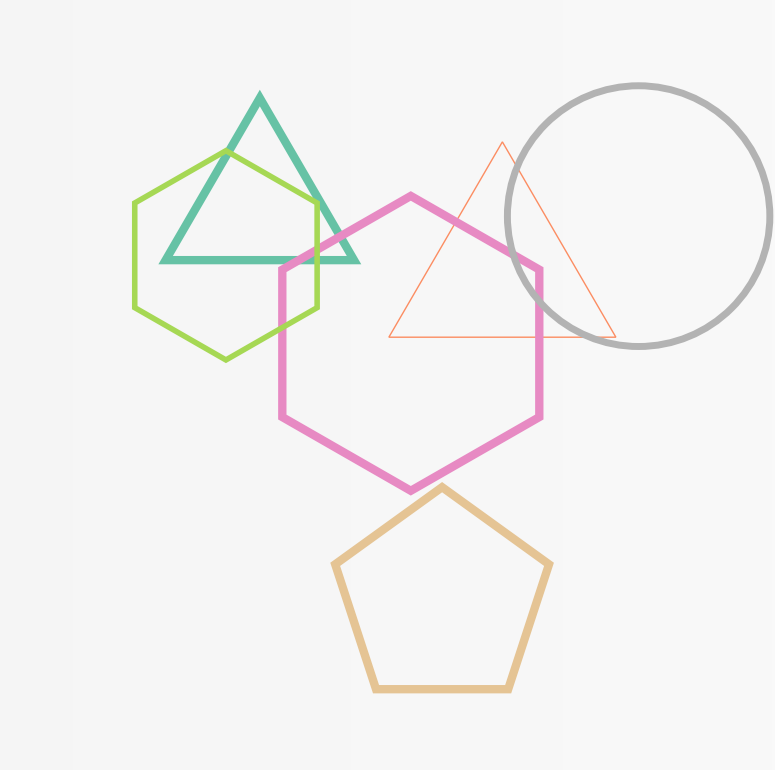[{"shape": "triangle", "thickness": 3, "radius": 0.7, "center": [0.335, 0.732]}, {"shape": "triangle", "thickness": 0.5, "radius": 0.85, "center": [0.648, 0.647]}, {"shape": "hexagon", "thickness": 3, "radius": 0.96, "center": [0.53, 0.554]}, {"shape": "hexagon", "thickness": 2, "radius": 0.68, "center": [0.292, 0.668]}, {"shape": "pentagon", "thickness": 3, "radius": 0.73, "center": [0.57, 0.222]}, {"shape": "circle", "thickness": 2.5, "radius": 0.85, "center": [0.824, 0.719]}]